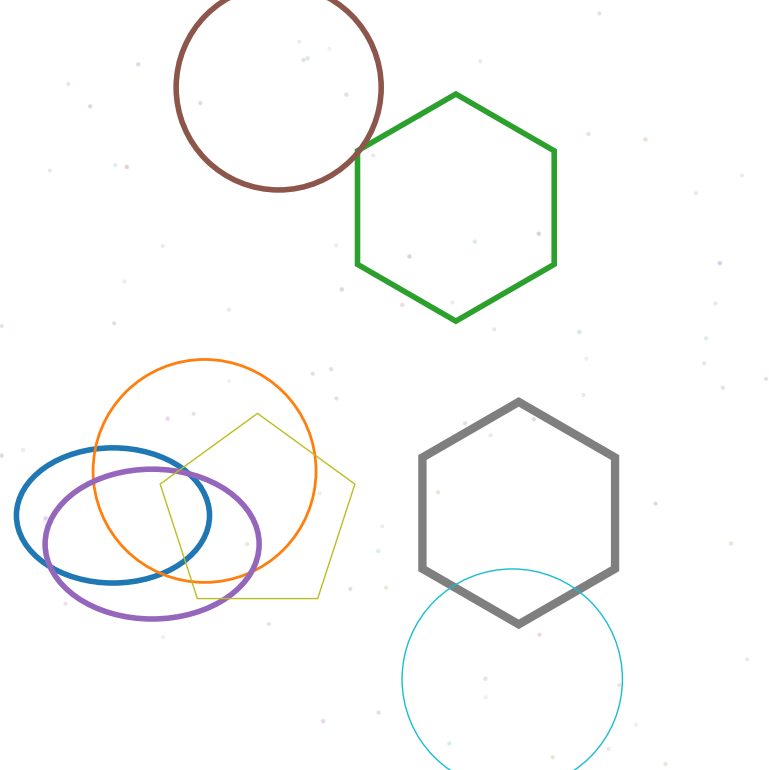[{"shape": "oval", "thickness": 2, "radius": 0.63, "center": [0.147, 0.331]}, {"shape": "circle", "thickness": 1, "radius": 0.72, "center": [0.266, 0.388]}, {"shape": "hexagon", "thickness": 2, "radius": 0.74, "center": [0.592, 0.73]}, {"shape": "oval", "thickness": 2, "radius": 0.69, "center": [0.198, 0.293]}, {"shape": "circle", "thickness": 2, "radius": 0.67, "center": [0.362, 0.886]}, {"shape": "hexagon", "thickness": 3, "radius": 0.72, "center": [0.674, 0.334]}, {"shape": "pentagon", "thickness": 0.5, "radius": 0.66, "center": [0.334, 0.33]}, {"shape": "circle", "thickness": 0.5, "radius": 0.72, "center": [0.665, 0.118]}]